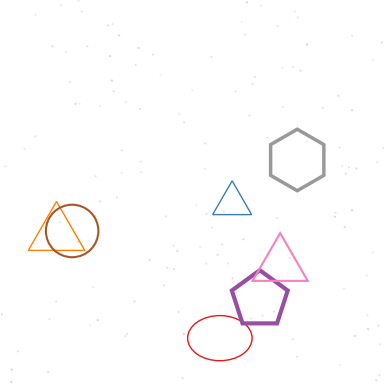[{"shape": "oval", "thickness": 1, "radius": 0.42, "center": [0.571, 0.122]}, {"shape": "triangle", "thickness": 1, "radius": 0.29, "center": [0.603, 0.472]}, {"shape": "pentagon", "thickness": 3, "radius": 0.38, "center": [0.675, 0.222]}, {"shape": "triangle", "thickness": 1, "radius": 0.42, "center": [0.147, 0.392]}, {"shape": "circle", "thickness": 1.5, "radius": 0.34, "center": [0.187, 0.4]}, {"shape": "triangle", "thickness": 1.5, "radius": 0.41, "center": [0.728, 0.312]}, {"shape": "hexagon", "thickness": 2.5, "radius": 0.4, "center": [0.772, 0.584]}]